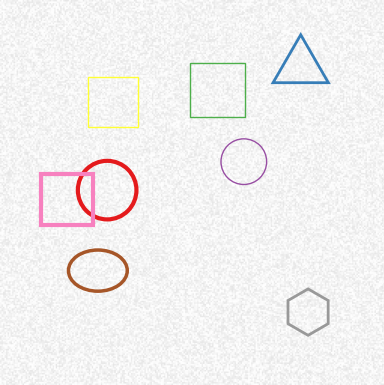[{"shape": "circle", "thickness": 3, "radius": 0.38, "center": [0.278, 0.506]}, {"shape": "triangle", "thickness": 2, "radius": 0.41, "center": [0.781, 0.827]}, {"shape": "square", "thickness": 1, "radius": 0.36, "center": [0.565, 0.766]}, {"shape": "circle", "thickness": 1, "radius": 0.3, "center": [0.633, 0.58]}, {"shape": "square", "thickness": 1, "radius": 0.33, "center": [0.294, 0.736]}, {"shape": "oval", "thickness": 2.5, "radius": 0.38, "center": [0.254, 0.297]}, {"shape": "square", "thickness": 3, "radius": 0.34, "center": [0.175, 0.482]}, {"shape": "hexagon", "thickness": 2, "radius": 0.3, "center": [0.8, 0.189]}]